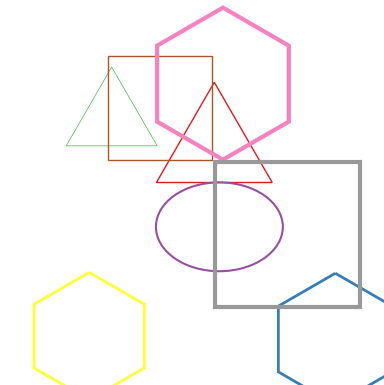[{"shape": "triangle", "thickness": 1, "radius": 0.87, "center": [0.557, 0.613]}, {"shape": "hexagon", "thickness": 2, "radius": 0.85, "center": [0.871, 0.119]}, {"shape": "triangle", "thickness": 0.5, "radius": 0.68, "center": [0.29, 0.689]}, {"shape": "oval", "thickness": 1.5, "radius": 0.82, "center": [0.57, 0.411]}, {"shape": "hexagon", "thickness": 2, "radius": 0.83, "center": [0.232, 0.127]}, {"shape": "square", "thickness": 1, "radius": 0.68, "center": [0.416, 0.72]}, {"shape": "hexagon", "thickness": 3, "radius": 0.99, "center": [0.579, 0.783]}, {"shape": "square", "thickness": 3, "radius": 0.94, "center": [0.746, 0.392]}]